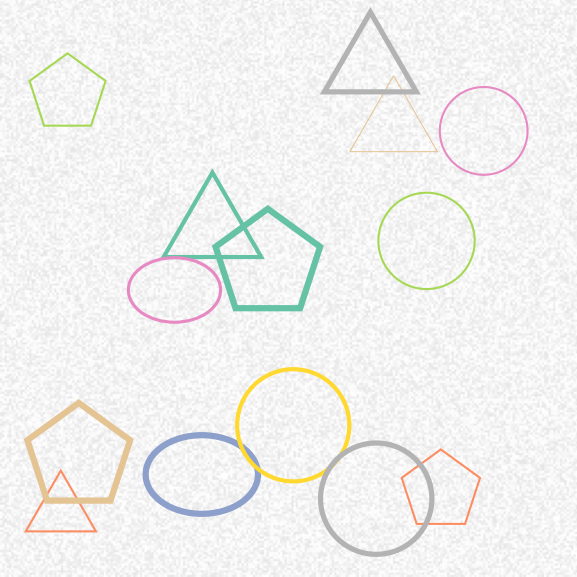[{"shape": "triangle", "thickness": 2, "radius": 0.49, "center": [0.368, 0.603]}, {"shape": "pentagon", "thickness": 3, "radius": 0.48, "center": [0.464, 0.542]}, {"shape": "pentagon", "thickness": 1, "radius": 0.36, "center": [0.763, 0.15]}, {"shape": "triangle", "thickness": 1, "radius": 0.35, "center": [0.105, 0.114]}, {"shape": "oval", "thickness": 3, "radius": 0.49, "center": [0.349, 0.178]}, {"shape": "oval", "thickness": 1.5, "radius": 0.4, "center": [0.302, 0.497]}, {"shape": "circle", "thickness": 1, "radius": 0.38, "center": [0.838, 0.772]}, {"shape": "circle", "thickness": 1, "radius": 0.42, "center": [0.739, 0.582]}, {"shape": "pentagon", "thickness": 1, "radius": 0.35, "center": [0.117, 0.838]}, {"shape": "circle", "thickness": 2, "radius": 0.49, "center": [0.508, 0.263]}, {"shape": "pentagon", "thickness": 3, "radius": 0.47, "center": [0.136, 0.208]}, {"shape": "triangle", "thickness": 0.5, "radius": 0.44, "center": [0.682, 0.78]}, {"shape": "triangle", "thickness": 2.5, "radius": 0.46, "center": [0.641, 0.886]}, {"shape": "circle", "thickness": 2.5, "radius": 0.48, "center": [0.651, 0.136]}]